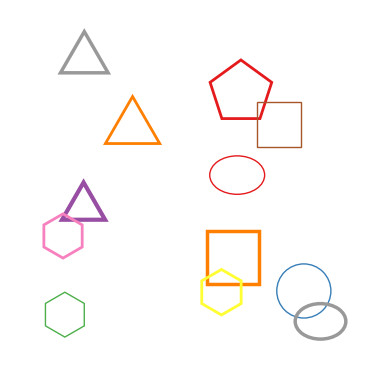[{"shape": "pentagon", "thickness": 2, "radius": 0.42, "center": [0.626, 0.76]}, {"shape": "oval", "thickness": 1, "radius": 0.36, "center": [0.616, 0.545]}, {"shape": "circle", "thickness": 1, "radius": 0.35, "center": [0.789, 0.244]}, {"shape": "hexagon", "thickness": 1, "radius": 0.29, "center": [0.168, 0.183]}, {"shape": "triangle", "thickness": 3, "radius": 0.32, "center": [0.217, 0.462]}, {"shape": "square", "thickness": 2.5, "radius": 0.34, "center": [0.605, 0.332]}, {"shape": "triangle", "thickness": 2, "radius": 0.41, "center": [0.344, 0.668]}, {"shape": "hexagon", "thickness": 2, "radius": 0.3, "center": [0.575, 0.241]}, {"shape": "square", "thickness": 1, "radius": 0.29, "center": [0.725, 0.677]}, {"shape": "hexagon", "thickness": 2, "radius": 0.29, "center": [0.164, 0.387]}, {"shape": "triangle", "thickness": 2.5, "radius": 0.36, "center": [0.219, 0.847]}, {"shape": "oval", "thickness": 2.5, "radius": 0.33, "center": [0.833, 0.165]}]